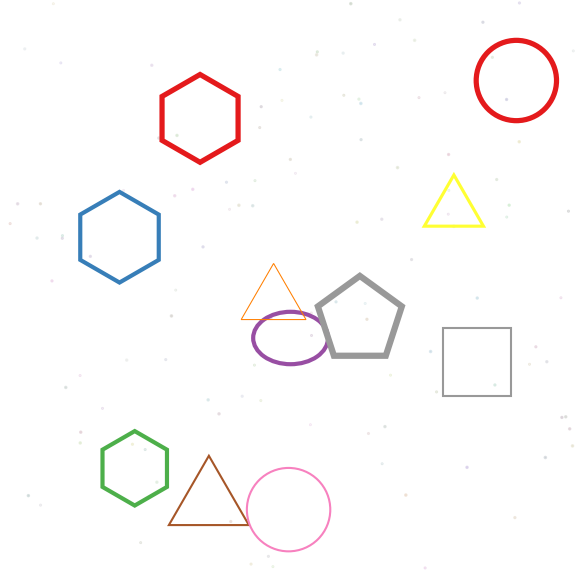[{"shape": "hexagon", "thickness": 2.5, "radius": 0.38, "center": [0.346, 0.794]}, {"shape": "circle", "thickness": 2.5, "radius": 0.35, "center": [0.894, 0.86]}, {"shape": "hexagon", "thickness": 2, "radius": 0.39, "center": [0.207, 0.588]}, {"shape": "hexagon", "thickness": 2, "radius": 0.32, "center": [0.233, 0.188]}, {"shape": "oval", "thickness": 2, "radius": 0.32, "center": [0.503, 0.414]}, {"shape": "triangle", "thickness": 0.5, "radius": 0.32, "center": [0.474, 0.478]}, {"shape": "triangle", "thickness": 1.5, "radius": 0.3, "center": [0.786, 0.637]}, {"shape": "triangle", "thickness": 1, "radius": 0.4, "center": [0.362, 0.13]}, {"shape": "circle", "thickness": 1, "radius": 0.36, "center": [0.5, 0.117]}, {"shape": "square", "thickness": 1, "radius": 0.3, "center": [0.826, 0.372]}, {"shape": "pentagon", "thickness": 3, "radius": 0.38, "center": [0.623, 0.445]}]